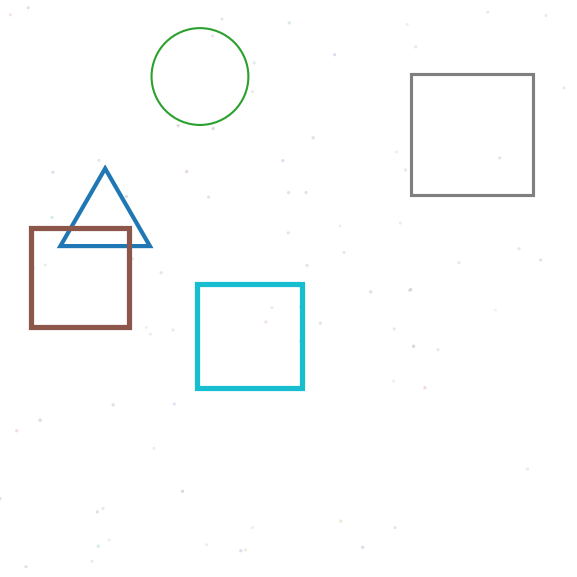[{"shape": "triangle", "thickness": 2, "radius": 0.45, "center": [0.182, 0.618]}, {"shape": "circle", "thickness": 1, "radius": 0.42, "center": [0.346, 0.867]}, {"shape": "square", "thickness": 2.5, "radius": 0.43, "center": [0.139, 0.519]}, {"shape": "square", "thickness": 1.5, "radius": 0.53, "center": [0.817, 0.766]}, {"shape": "square", "thickness": 2.5, "radius": 0.45, "center": [0.431, 0.417]}]